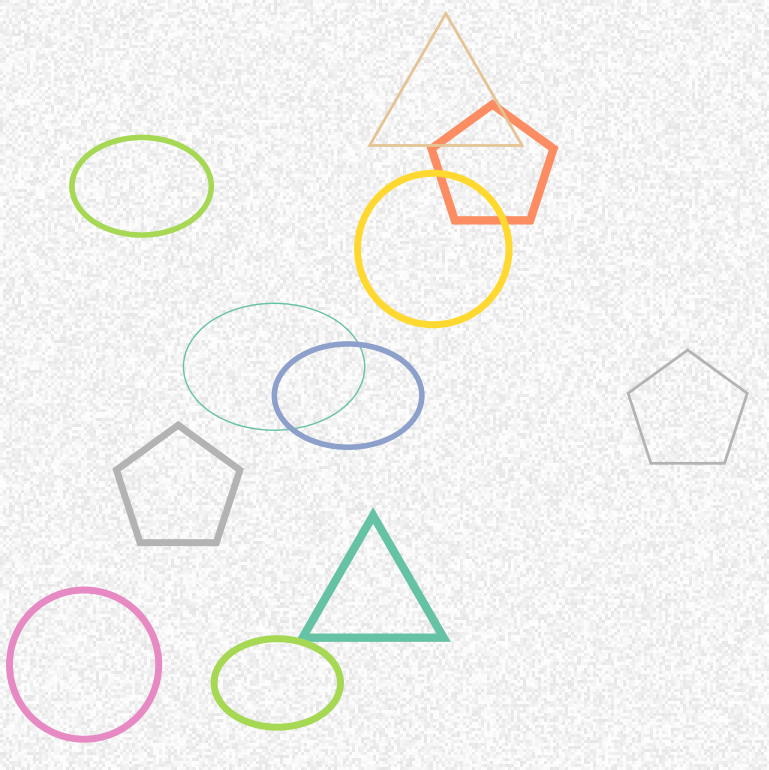[{"shape": "triangle", "thickness": 3, "radius": 0.53, "center": [0.485, 0.225]}, {"shape": "oval", "thickness": 0.5, "radius": 0.59, "center": [0.356, 0.524]}, {"shape": "pentagon", "thickness": 3, "radius": 0.42, "center": [0.64, 0.781]}, {"shape": "oval", "thickness": 2, "radius": 0.48, "center": [0.452, 0.486]}, {"shape": "circle", "thickness": 2.5, "radius": 0.48, "center": [0.109, 0.137]}, {"shape": "oval", "thickness": 2.5, "radius": 0.41, "center": [0.36, 0.113]}, {"shape": "oval", "thickness": 2, "radius": 0.45, "center": [0.184, 0.758]}, {"shape": "circle", "thickness": 2.5, "radius": 0.49, "center": [0.563, 0.677]}, {"shape": "triangle", "thickness": 1, "radius": 0.57, "center": [0.579, 0.868]}, {"shape": "pentagon", "thickness": 1, "radius": 0.41, "center": [0.893, 0.464]}, {"shape": "pentagon", "thickness": 2.5, "radius": 0.42, "center": [0.231, 0.364]}]